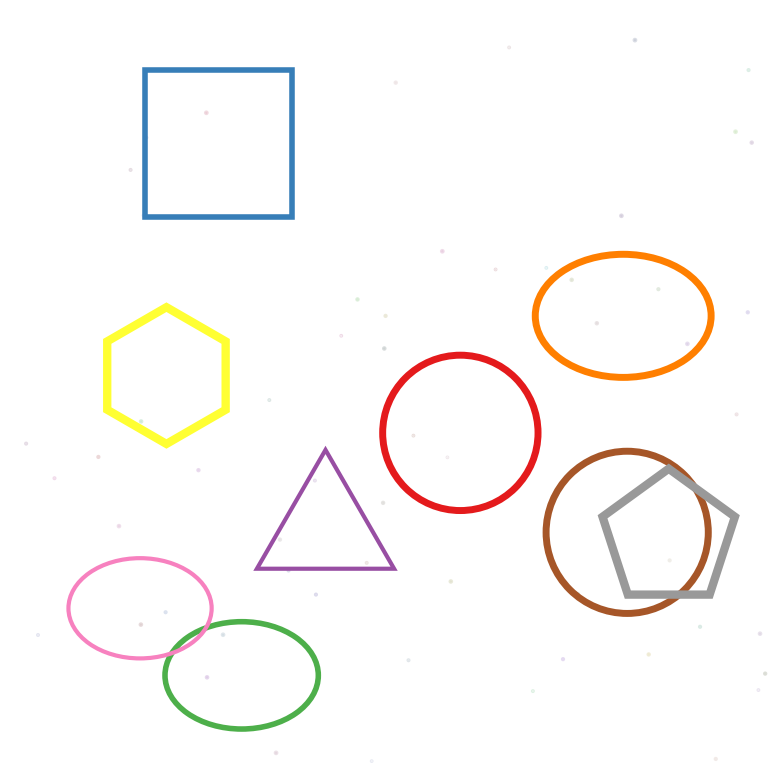[{"shape": "circle", "thickness": 2.5, "radius": 0.5, "center": [0.598, 0.438]}, {"shape": "square", "thickness": 2, "radius": 0.48, "center": [0.284, 0.814]}, {"shape": "oval", "thickness": 2, "radius": 0.5, "center": [0.314, 0.123]}, {"shape": "triangle", "thickness": 1.5, "radius": 0.51, "center": [0.423, 0.313]}, {"shape": "oval", "thickness": 2.5, "radius": 0.57, "center": [0.809, 0.59]}, {"shape": "hexagon", "thickness": 3, "radius": 0.44, "center": [0.216, 0.512]}, {"shape": "circle", "thickness": 2.5, "radius": 0.53, "center": [0.815, 0.309]}, {"shape": "oval", "thickness": 1.5, "radius": 0.46, "center": [0.182, 0.21]}, {"shape": "pentagon", "thickness": 3, "radius": 0.45, "center": [0.868, 0.301]}]